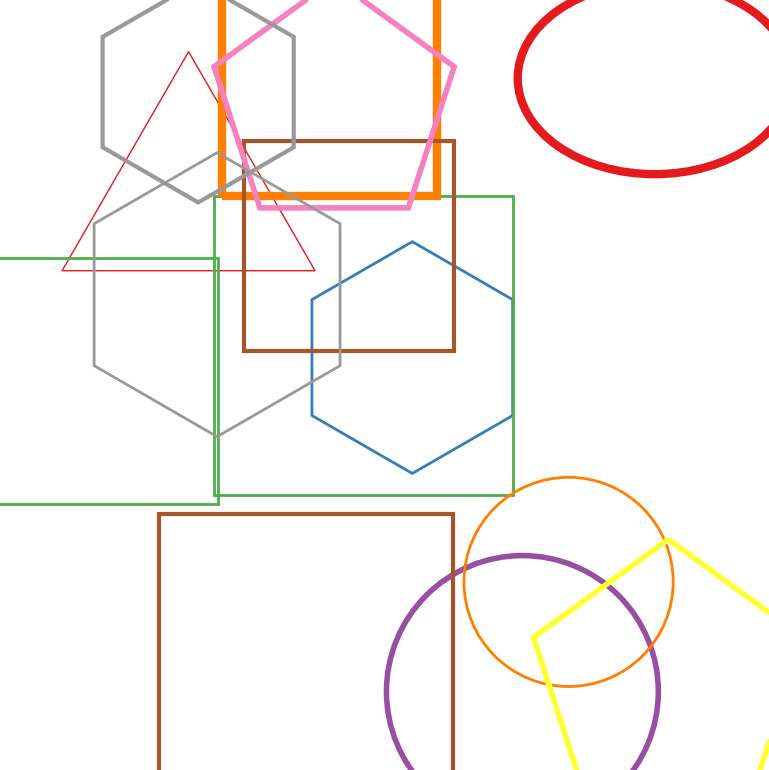[{"shape": "oval", "thickness": 3, "radius": 0.89, "center": [0.85, 0.898]}, {"shape": "triangle", "thickness": 0.5, "radius": 0.95, "center": [0.245, 0.743]}, {"shape": "hexagon", "thickness": 1, "radius": 0.75, "center": [0.535, 0.536]}, {"shape": "square", "thickness": 1, "radius": 0.8, "center": [0.123, 0.505]}, {"shape": "square", "thickness": 1, "radius": 0.97, "center": [0.472, 0.551]}, {"shape": "circle", "thickness": 2, "radius": 0.88, "center": [0.678, 0.102]}, {"shape": "square", "thickness": 3, "radius": 0.7, "center": [0.428, 0.884]}, {"shape": "circle", "thickness": 1, "radius": 0.68, "center": [0.738, 0.244]}, {"shape": "pentagon", "thickness": 2, "radius": 0.92, "center": [0.868, 0.115]}, {"shape": "square", "thickness": 1.5, "radius": 0.68, "center": [0.453, 0.681]}, {"shape": "square", "thickness": 1.5, "radius": 0.95, "center": [0.398, 0.141]}, {"shape": "pentagon", "thickness": 2, "radius": 0.82, "center": [0.434, 0.863]}, {"shape": "hexagon", "thickness": 1.5, "radius": 0.72, "center": [0.257, 0.88]}, {"shape": "hexagon", "thickness": 1, "radius": 0.92, "center": [0.282, 0.617]}]